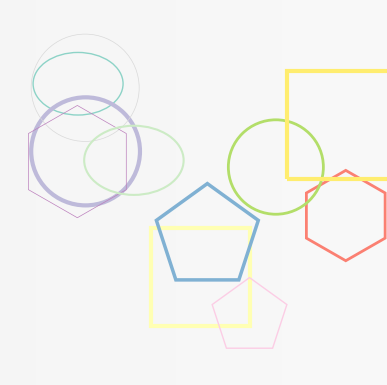[{"shape": "oval", "thickness": 1, "radius": 0.58, "center": [0.202, 0.783]}, {"shape": "square", "thickness": 3, "radius": 0.64, "center": [0.518, 0.28]}, {"shape": "circle", "thickness": 3, "radius": 0.7, "center": [0.221, 0.607]}, {"shape": "hexagon", "thickness": 2, "radius": 0.59, "center": [0.892, 0.44]}, {"shape": "pentagon", "thickness": 2.5, "radius": 0.69, "center": [0.535, 0.385]}, {"shape": "circle", "thickness": 2, "radius": 0.61, "center": [0.712, 0.566]}, {"shape": "pentagon", "thickness": 1, "radius": 0.51, "center": [0.644, 0.178]}, {"shape": "circle", "thickness": 0.5, "radius": 0.7, "center": [0.22, 0.772]}, {"shape": "hexagon", "thickness": 0.5, "radius": 0.73, "center": [0.2, 0.58]}, {"shape": "oval", "thickness": 1.5, "radius": 0.64, "center": [0.346, 0.584]}, {"shape": "square", "thickness": 3, "radius": 0.7, "center": [0.881, 0.676]}]